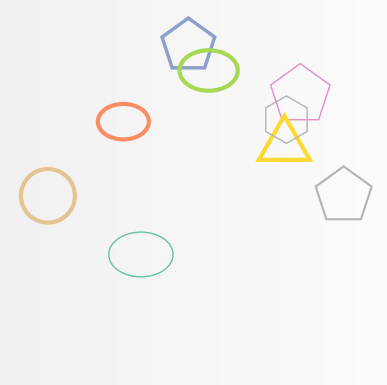[{"shape": "oval", "thickness": 1, "radius": 0.42, "center": [0.364, 0.339]}, {"shape": "oval", "thickness": 3, "radius": 0.33, "center": [0.318, 0.684]}, {"shape": "pentagon", "thickness": 2.5, "radius": 0.36, "center": [0.486, 0.882]}, {"shape": "pentagon", "thickness": 1, "radius": 0.4, "center": [0.775, 0.754]}, {"shape": "oval", "thickness": 3, "radius": 0.38, "center": [0.538, 0.817]}, {"shape": "triangle", "thickness": 3, "radius": 0.38, "center": [0.734, 0.623]}, {"shape": "circle", "thickness": 3, "radius": 0.35, "center": [0.124, 0.491]}, {"shape": "hexagon", "thickness": 1, "radius": 0.31, "center": [0.739, 0.689]}, {"shape": "pentagon", "thickness": 1.5, "radius": 0.38, "center": [0.887, 0.492]}]